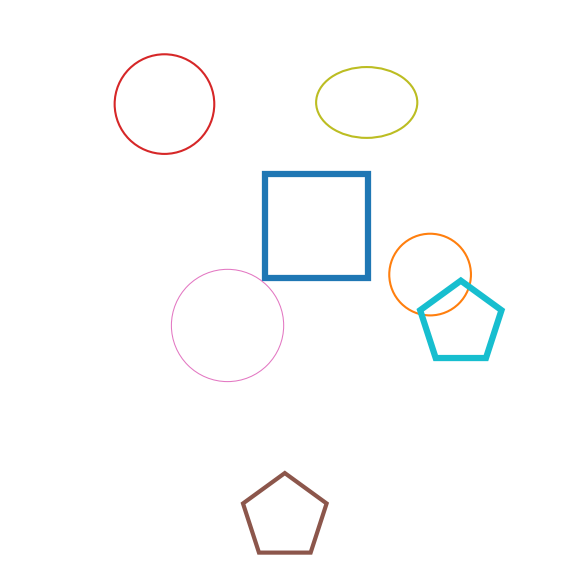[{"shape": "square", "thickness": 3, "radius": 0.45, "center": [0.548, 0.608]}, {"shape": "circle", "thickness": 1, "radius": 0.35, "center": [0.745, 0.524]}, {"shape": "circle", "thickness": 1, "radius": 0.43, "center": [0.285, 0.819]}, {"shape": "pentagon", "thickness": 2, "radius": 0.38, "center": [0.493, 0.104]}, {"shape": "circle", "thickness": 0.5, "radius": 0.49, "center": [0.394, 0.436]}, {"shape": "oval", "thickness": 1, "radius": 0.44, "center": [0.635, 0.822]}, {"shape": "pentagon", "thickness": 3, "radius": 0.37, "center": [0.798, 0.439]}]